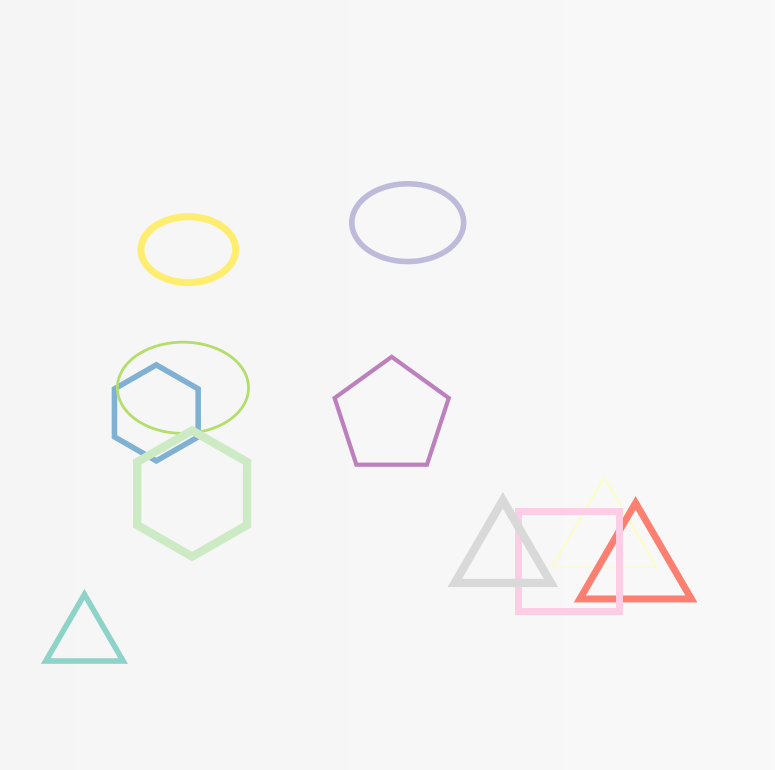[{"shape": "triangle", "thickness": 2, "radius": 0.29, "center": [0.109, 0.17]}, {"shape": "triangle", "thickness": 0.5, "radius": 0.39, "center": [0.78, 0.302]}, {"shape": "oval", "thickness": 2, "radius": 0.36, "center": [0.526, 0.711]}, {"shape": "triangle", "thickness": 2.5, "radius": 0.42, "center": [0.82, 0.264]}, {"shape": "hexagon", "thickness": 2, "radius": 0.31, "center": [0.202, 0.464]}, {"shape": "oval", "thickness": 1, "radius": 0.42, "center": [0.236, 0.496]}, {"shape": "square", "thickness": 2.5, "radius": 0.32, "center": [0.733, 0.271]}, {"shape": "triangle", "thickness": 3, "radius": 0.36, "center": [0.649, 0.279]}, {"shape": "pentagon", "thickness": 1.5, "radius": 0.39, "center": [0.505, 0.459]}, {"shape": "hexagon", "thickness": 3, "radius": 0.41, "center": [0.248, 0.359]}, {"shape": "oval", "thickness": 2.5, "radius": 0.31, "center": [0.243, 0.676]}]